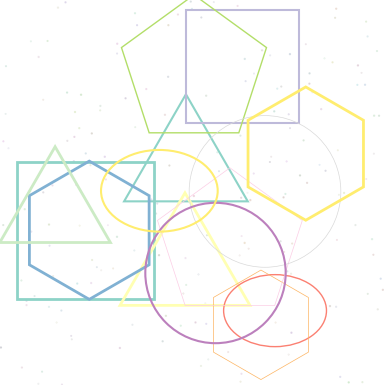[{"shape": "triangle", "thickness": 1.5, "radius": 0.93, "center": [0.483, 0.57]}, {"shape": "square", "thickness": 2, "radius": 0.89, "center": [0.223, 0.4]}, {"shape": "triangle", "thickness": 2, "radius": 0.97, "center": [0.48, 0.304]}, {"shape": "square", "thickness": 1.5, "radius": 0.74, "center": [0.63, 0.828]}, {"shape": "oval", "thickness": 1, "radius": 0.67, "center": [0.714, 0.193]}, {"shape": "hexagon", "thickness": 2, "radius": 0.9, "center": [0.232, 0.402]}, {"shape": "hexagon", "thickness": 0.5, "radius": 0.71, "center": [0.678, 0.156]}, {"shape": "pentagon", "thickness": 1, "radius": 0.99, "center": [0.504, 0.815]}, {"shape": "pentagon", "thickness": 0.5, "radius": 0.99, "center": [0.597, 0.366]}, {"shape": "circle", "thickness": 0.5, "radius": 0.98, "center": [0.688, 0.503]}, {"shape": "circle", "thickness": 1.5, "radius": 0.91, "center": [0.56, 0.291]}, {"shape": "triangle", "thickness": 2, "radius": 0.83, "center": [0.143, 0.453]}, {"shape": "oval", "thickness": 1.5, "radius": 0.76, "center": [0.414, 0.504]}, {"shape": "hexagon", "thickness": 2, "radius": 0.87, "center": [0.794, 0.601]}]